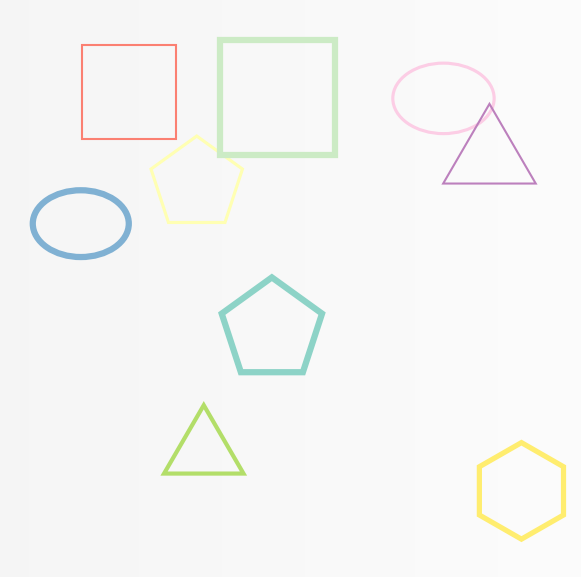[{"shape": "pentagon", "thickness": 3, "radius": 0.45, "center": [0.468, 0.428]}, {"shape": "pentagon", "thickness": 1.5, "radius": 0.41, "center": [0.338, 0.681]}, {"shape": "square", "thickness": 1, "radius": 0.41, "center": [0.222, 0.839]}, {"shape": "oval", "thickness": 3, "radius": 0.41, "center": [0.139, 0.612]}, {"shape": "triangle", "thickness": 2, "radius": 0.39, "center": [0.351, 0.219]}, {"shape": "oval", "thickness": 1.5, "radius": 0.44, "center": [0.763, 0.829]}, {"shape": "triangle", "thickness": 1, "radius": 0.46, "center": [0.842, 0.727]}, {"shape": "square", "thickness": 3, "radius": 0.5, "center": [0.477, 0.831]}, {"shape": "hexagon", "thickness": 2.5, "radius": 0.42, "center": [0.897, 0.149]}]